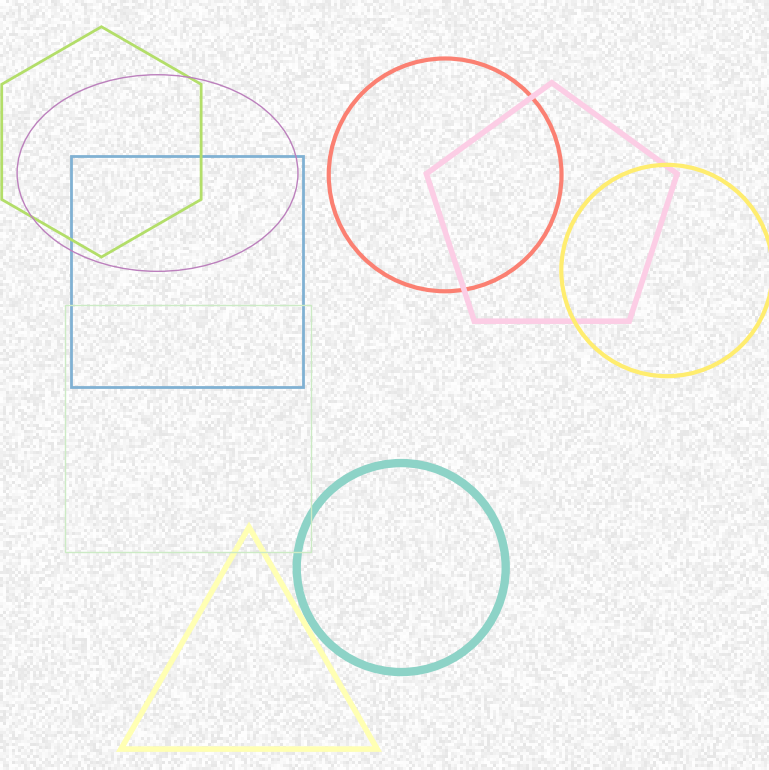[{"shape": "circle", "thickness": 3, "radius": 0.68, "center": [0.521, 0.263]}, {"shape": "triangle", "thickness": 2, "radius": 0.96, "center": [0.323, 0.123]}, {"shape": "circle", "thickness": 1.5, "radius": 0.76, "center": [0.578, 0.773]}, {"shape": "square", "thickness": 1, "radius": 0.75, "center": [0.243, 0.647]}, {"shape": "hexagon", "thickness": 1, "radius": 0.75, "center": [0.132, 0.816]}, {"shape": "pentagon", "thickness": 2, "radius": 0.86, "center": [0.717, 0.721]}, {"shape": "oval", "thickness": 0.5, "radius": 0.91, "center": [0.205, 0.775]}, {"shape": "square", "thickness": 0.5, "radius": 0.8, "center": [0.244, 0.444]}, {"shape": "circle", "thickness": 1.5, "radius": 0.69, "center": [0.866, 0.649]}]